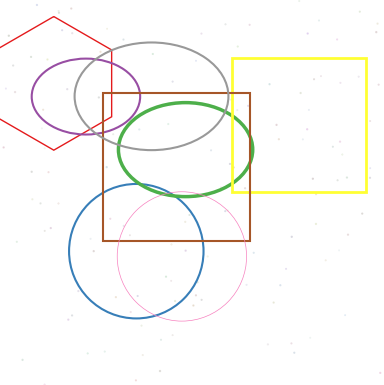[{"shape": "hexagon", "thickness": 1, "radius": 0.87, "center": [0.14, 0.783]}, {"shape": "circle", "thickness": 1.5, "radius": 0.87, "center": [0.354, 0.348]}, {"shape": "oval", "thickness": 2.5, "radius": 0.87, "center": [0.482, 0.611]}, {"shape": "oval", "thickness": 1.5, "radius": 0.7, "center": [0.223, 0.749]}, {"shape": "square", "thickness": 2, "radius": 0.87, "center": [0.777, 0.674]}, {"shape": "square", "thickness": 1.5, "radius": 0.96, "center": [0.459, 0.567]}, {"shape": "circle", "thickness": 0.5, "radius": 0.84, "center": [0.472, 0.334]}, {"shape": "oval", "thickness": 1.5, "radius": 1.0, "center": [0.394, 0.75]}]